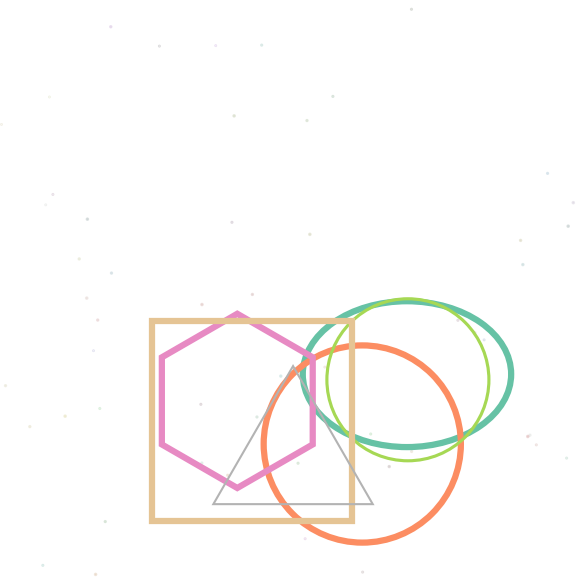[{"shape": "oval", "thickness": 3, "radius": 0.9, "center": [0.705, 0.351]}, {"shape": "circle", "thickness": 3, "radius": 0.85, "center": [0.627, 0.23]}, {"shape": "hexagon", "thickness": 3, "radius": 0.75, "center": [0.411, 0.305]}, {"shape": "circle", "thickness": 1.5, "radius": 0.7, "center": [0.706, 0.342]}, {"shape": "square", "thickness": 3, "radius": 0.87, "center": [0.436, 0.27]}, {"shape": "triangle", "thickness": 1, "radius": 0.8, "center": [0.507, 0.206]}]